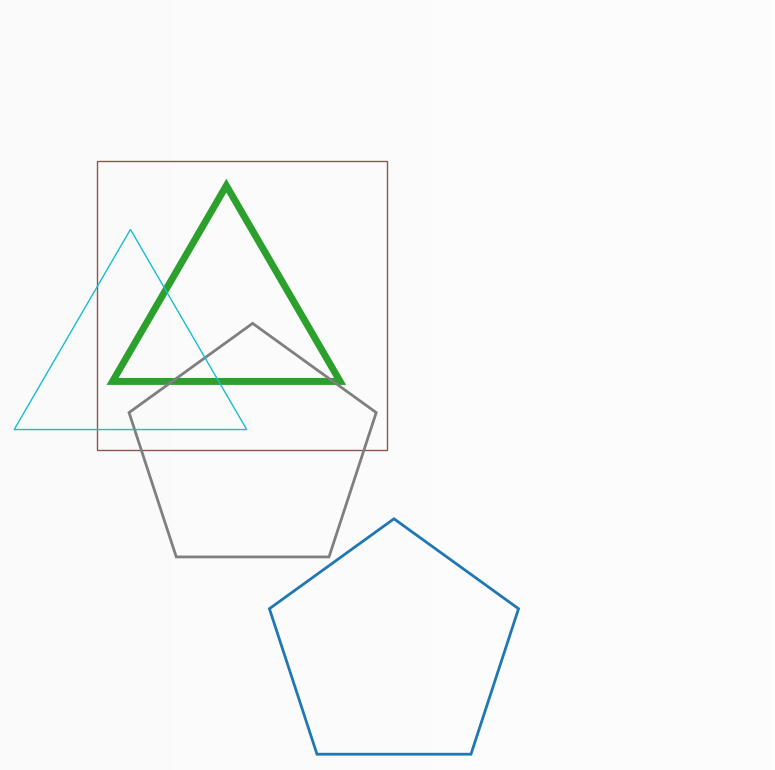[{"shape": "pentagon", "thickness": 1, "radius": 0.84, "center": [0.508, 0.157]}, {"shape": "triangle", "thickness": 2.5, "radius": 0.85, "center": [0.292, 0.589]}, {"shape": "square", "thickness": 0.5, "radius": 0.94, "center": [0.313, 0.603]}, {"shape": "pentagon", "thickness": 1, "radius": 0.84, "center": [0.326, 0.412]}, {"shape": "triangle", "thickness": 0.5, "radius": 0.87, "center": [0.168, 0.529]}]